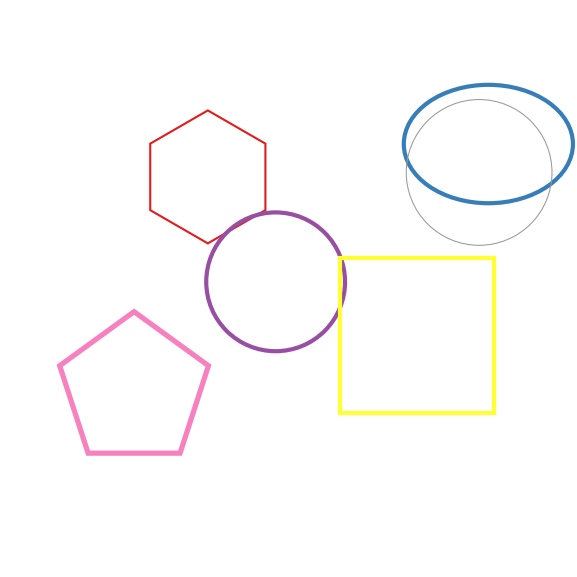[{"shape": "hexagon", "thickness": 1, "radius": 0.58, "center": [0.36, 0.693]}, {"shape": "oval", "thickness": 2, "radius": 0.73, "center": [0.846, 0.75]}, {"shape": "circle", "thickness": 2, "radius": 0.6, "center": [0.477, 0.511]}, {"shape": "square", "thickness": 2, "radius": 0.67, "center": [0.722, 0.418]}, {"shape": "pentagon", "thickness": 2.5, "radius": 0.68, "center": [0.232, 0.324]}, {"shape": "circle", "thickness": 0.5, "radius": 0.63, "center": [0.83, 0.701]}]